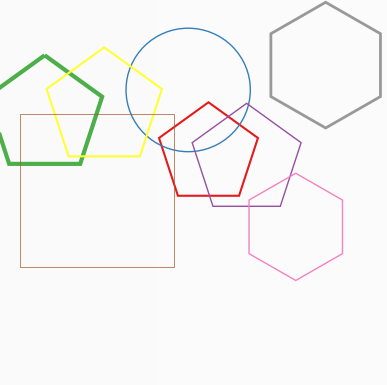[{"shape": "pentagon", "thickness": 1.5, "radius": 0.67, "center": [0.538, 0.6]}, {"shape": "circle", "thickness": 1, "radius": 0.8, "center": [0.486, 0.766]}, {"shape": "pentagon", "thickness": 3, "radius": 0.78, "center": [0.115, 0.701]}, {"shape": "pentagon", "thickness": 1, "radius": 0.74, "center": [0.636, 0.584]}, {"shape": "pentagon", "thickness": 1.5, "radius": 0.78, "center": [0.269, 0.721]}, {"shape": "square", "thickness": 0.5, "radius": 0.99, "center": [0.25, 0.505]}, {"shape": "hexagon", "thickness": 1, "radius": 0.7, "center": [0.763, 0.411]}, {"shape": "hexagon", "thickness": 2, "radius": 0.82, "center": [0.84, 0.831]}]